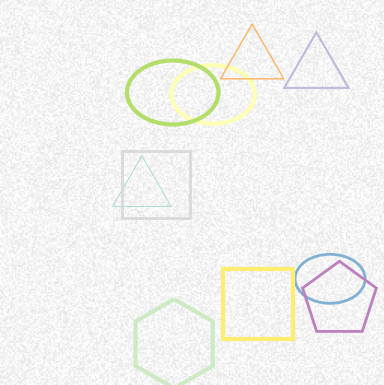[{"shape": "triangle", "thickness": 0.5, "radius": 0.44, "center": [0.368, 0.508]}, {"shape": "oval", "thickness": 3, "radius": 0.54, "center": [0.554, 0.755]}, {"shape": "triangle", "thickness": 1.5, "radius": 0.48, "center": [0.822, 0.82]}, {"shape": "oval", "thickness": 2, "radius": 0.45, "center": [0.857, 0.276]}, {"shape": "triangle", "thickness": 1, "radius": 0.47, "center": [0.655, 0.843]}, {"shape": "oval", "thickness": 3, "radius": 0.59, "center": [0.449, 0.76]}, {"shape": "square", "thickness": 2, "radius": 0.44, "center": [0.405, 0.521]}, {"shape": "pentagon", "thickness": 2, "radius": 0.5, "center": [0.882, 0.221]}, {"shape": "hexagon", "thickness": 3, "radius": 0.58, "center": [0.452, 0.107]}, {"shape": "square", "thickness": 3, "radius": 0.45, "center": [0.67, 0.211]}]